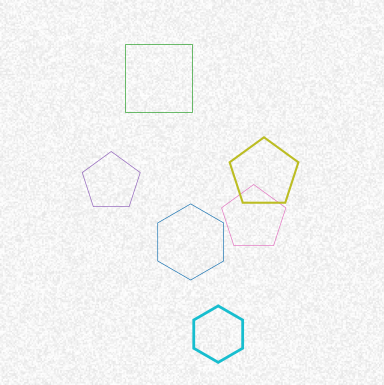[{"shape": "hexagon", "thickness": 0.5, "radius": 0.49, "center": [0.495, 0.372]}, {"shape": "square", "thickness": 0.5, "radius": 0.44, "center": [0.411, 0.797]}, {"shape": "pentagon", "thickness": 0.5, "radius": 0.4, "center": [0.289, 0.527]}, {"shape": "pentagon", "thickness": 0.5, "radius": 0.44, "center": [0.659, 0.433]}, {"shape": "pentagon", "thickness": 1.5, "radius": 0.47, "center": [0.686, 0.549]}, {"shape": "hexagon", "thickness": 2, "radius": 0.37, "center": [0.567, 0.132]}]